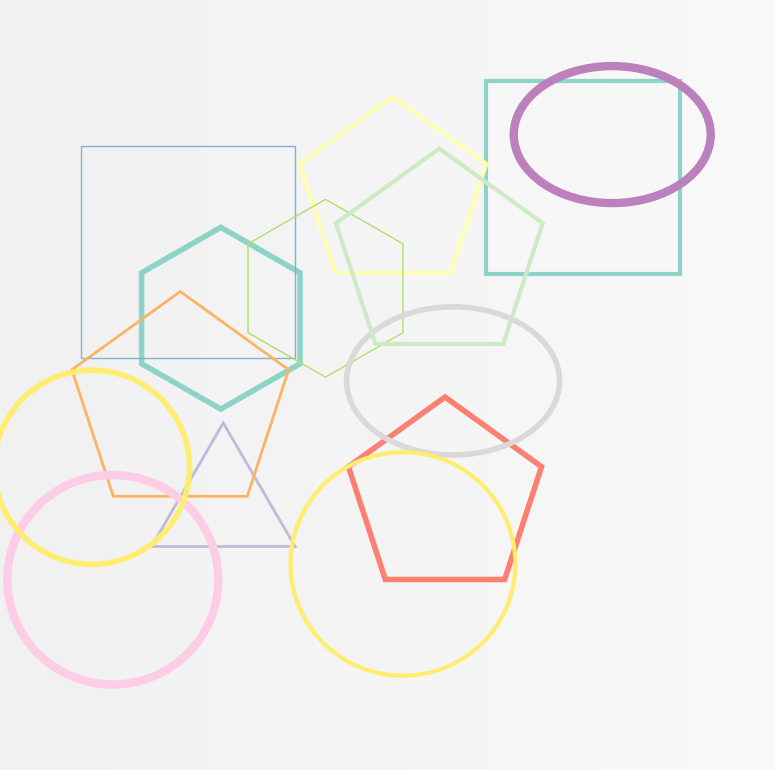[{"shape": "hexagon", "thickness": 2, "radius": 0.59, "center": [0.285, 0.587]}, {"shape": "square", "thickness": 1.5, "radius": 0.63, "center": [0.752, 0.77]}, {"shape": "pentagon", "thickness": 1.5, "radius": 0.63, "center": [0.507, 0.748]}, {"shape": "triangle", "thickness": 1, "radius": 0.53, "center": [0.288, 0.344]}, {"shape": "pentagon", "thickness": 2, "radius": 0.65, "center": [0.574, 0.353]}, {"shape": "square", "thickness": 0.5, "radius": 0.69, "center": [0.242, 0.673]}, {"shape": "pentagon", "thickness": 1, "radius": 0.74, "center": [0.233, 0.474]}, {"shape": "hexagon", "thickness": 0.5, "radius": 0.58, "center": [0.42, 0.626]}, {"shape": "circle", "thickness": 3, "radius": 0.68, "center": [0.146, 0.247]}, {"shape": "oval", "thickness": 2, "radius": 0.69, "center": [0.585, 0.505]}, {"shape": "oval", "thickness": 3, "radius": 0.64, "center": [0.79, 0.825]}, {"shape": "pentagon", "thickness": 1.5, "radius": 0.7, "center": [0.567, 0.667]}, {"shape": "circle", "thickness": 1.5, "radius": 0.73, "center": [0.52, 0.268]}, {"shape": "circle", "thickness": 2, "radius": 0.63, "center": [0.119, 0.393]}]